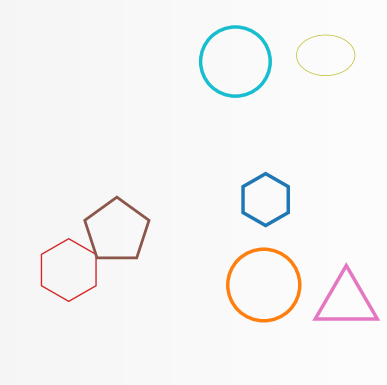[{"shape": "hexagon", "thickness": 2.5, "radius": 0.34, "center": [0.686, 0.482]}, {"shape": "circle", "thickness": 2.5, "radius": 0.46, "center": [0.681, 0.26]}, {"shape": "hexagon", "thickness": 1, "radius": 0.41, "center": [0.177, 0.299]}, {"shape": "pentagon", "thickness": 2, "radius": 0.44, "center": [0.302, 0.401]}, {"shape": "triangle", "thickness": 2.5, "radius": 0.46, "center": [0.894, 0.218]}, {"shape": "oval", "thickness": 0.5, "radius": 0.38, "center": [0.841, 0.856]}, {"shape": "circle", "thickness": 2.5, "radius": 0.45, "center": [0.608, 0.84]}]